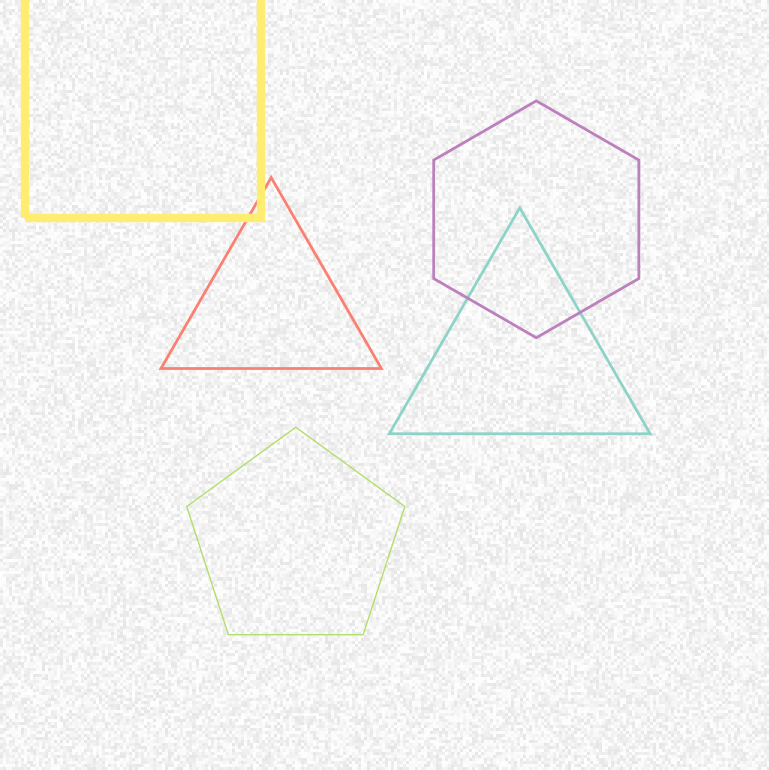[{"shape": "triangle", "thickness": 1, "radius": 0.98, "center": [0.675, 0.534]}, {"shape": "triangle", "thickness": 1, "radius": 0.83, "center": [0.352, 0.604]}, {"shape": "pentagon", "thickness": 0.5, "radius": 0.74, "center": [0.384, 0.296]}, {"shape": "hexagon", "thickness": 1, "radius": 0.77, "center": [0.696, 0.715]}, {"shape": "square", "thickness": 3, "radius": 0.77, "center": [0.186, 0.87]}]